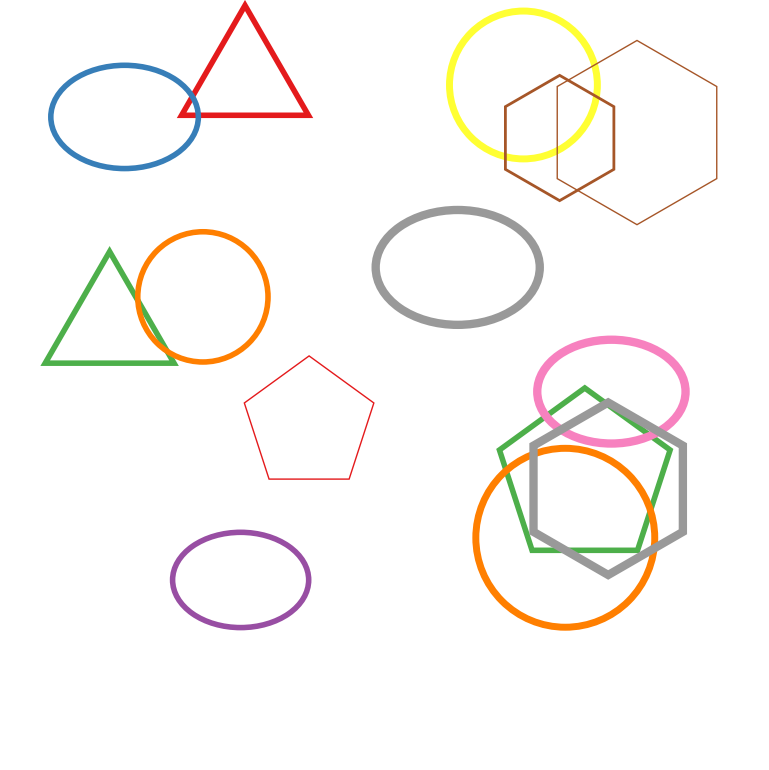[{"shape": "pentagon", "thickness": 0.5, "radius": 0.44, "center": [0.401, 0.449]}, {"shape": "triangle", "thickness": 2, "radius": 0.48, "center": [0.318, 0.898]}, {"shape": "oval", "thickness": 2, "radius": 0.48, "center": [0.162, 0.848]}, {"shape": "triangle", "thickness": 2, "radius": 0.48, "center": [0.142, 0.577]}, {"shape": "pentagon", "thickness": 2, "radius": 0.58, "center": [0.759, 0.38]}, {"shape": "oval", "thickness": 2, "radius": 0.44, "center": [0.313, 0.247]}, {"shape": "circle", "thickness": 2, "radius": 0.42, "center": [0.264, 0.614]}, {"shape": "circle", "thickness": 2.5, "radius": 0.58, "center": [0.734, 0.302]}, {"shape": "circle", "thickness": 2.5, "radius": 0.48, "center": [0.68, 0.89]}, {"shape": "hexagon", "thickness": 0.5, "radius": 0.6, "center": [0.827, 0.828]}, {"shape": "hexagon", "thickness": 1, "radius": 0.41, "center": [0.727, 0.821]}, {"shape": "oval", "thickness": 3, "radius": 0.48, "center": [0.794, 0.491]}, {"shape": "hexagon", "thickness": 3, "radius": 0.56, "center": [0.79, 0.365]}, {"shape": "oval", "thickness": 3, "radius": 0.53, "center": [0.594, 0.653]}]